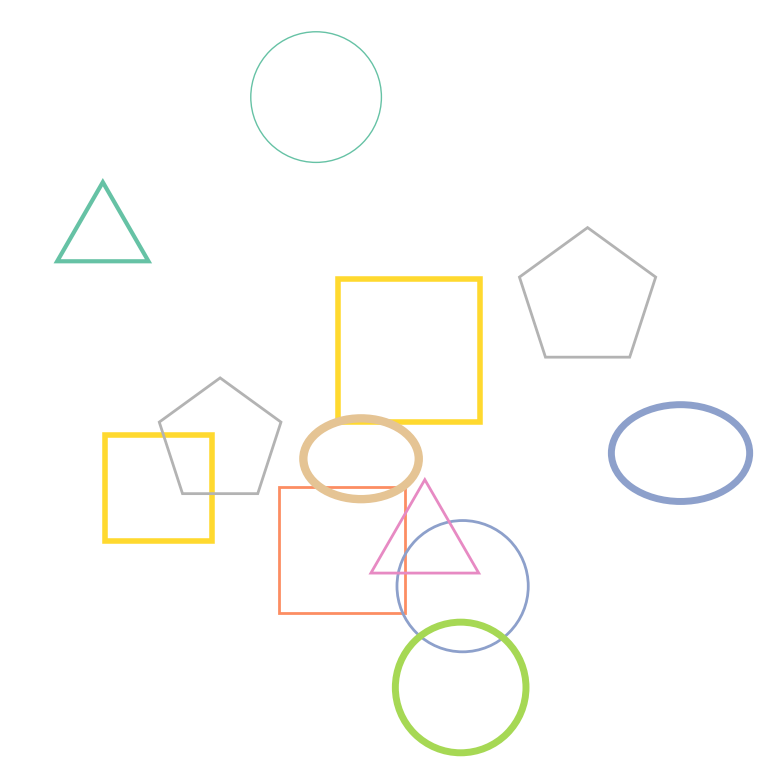[{"shape": "triangle", "thickness": 1.5, "radius": 0.34, "center": [0.134, 0.695]}, {"shape": "circle", "thickness": 0.5, "radius": 0.42, "center": [0.411, 0.874]}, {"shape": "square", "thickness": 1, "radius": 0.41, "center": [0.444, 0.285]}, {"shape": "circle", "thickness": 1, "radius": 0.43, "center": [0.601, 0.239]}, {"shape": "oval", "thickness": 2.5, "radius": 0.45, "center": [0.884, 0.412]}, {"shape": "triangle", "thickness": 1, "radius": 0.4, "center": [0.552, 0.296]}, {"shape": "circle", "thickness": 2.5, "radius": 0.42, "center": [0.598, 0.107]}, {"shape": "square", "thickness": 2, "radius": 0.46, "center": [0.532, 0.545]}, {"shape": "square", "thickness": 2, "radius": 0.35, "center": [0.206, 0.366]}, {"shape": "oval", "thickness": 3, "radius": 0.37, "center": [0.469, 0.404]}, {"shape": "pentagon", "thickness": 1, "radius": 0.47, "center": [0.763, 0.611]}, {"shape": "pentagon", "thickness": 1, "radius": 0.42, "center": [0.286, 0.426]}]